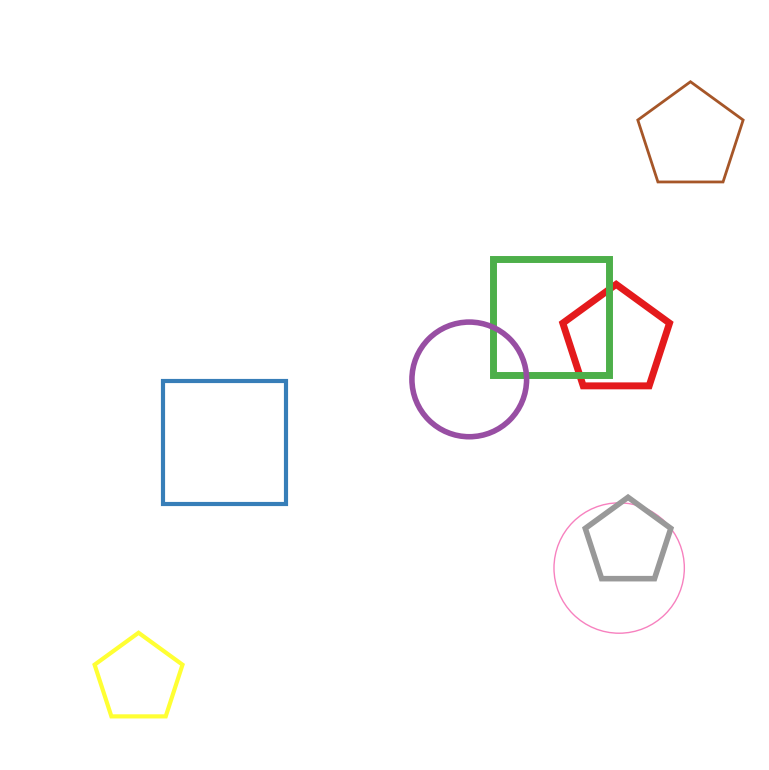[{"shape": "pentagon", "thickness": 2.5, "radius": 0.36, "center": [0.8, 0.558]}, {"shape": "square", "thickness": 1.5, "radius": 0.4, "center": [0.291, 0.426]}, {"shape": "square", "thickness": 2.5, "radius": 0.38, "center": [0.715, 0.588]}, {"shape": "circle", "thickness": 2, "radius": 0.37, "center": [0.609, 0.507]}, {"shape": "pentagon", "thickness": 1.5, "radius": 0.3, "center": [0.18, 0.118]}, {"shape": "pentagon", "thickness": 1, "radius": 0.36, "center": [0.897, 0.822]}, {"shape": "circle", "thickness": 0.5, "radius": 0.42, "center": [0.804, 0.262]}, {"shape": "pentagon", "thickness": 2, "radius": 0.29, "center": [0.816, 0.296]}]